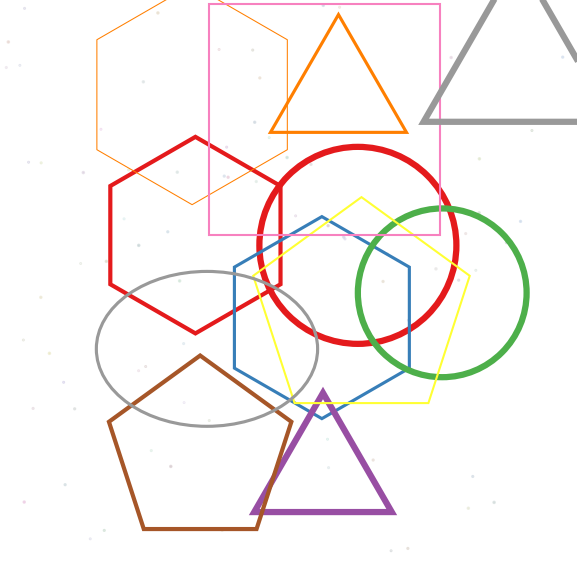[{"shape": "hexagon", "thickness": 2, "radius": 0.85, "center": [0.338, 0.592]}, {"shape": "circle", "thickness": 3, "radius": 0.85, "center": [0.62, 0.574]}, {"shape": "hexagon", "thickness": 1.5, "radius": 0.87, "center": [0.557, 0.449]}, {"shape": "circle", "thickness": 3, "radius": 0.73, "center": [0.766, 0.492]}, {"shape": "triangle", "thickness": 3, "radius": 0.69, "center": [0.559, 0.181]}, {"shape": "triangle", "thickness": 1.5, "radius": 0.68, "center": [0.586, 0.838]}, {"shape": "hexagon", "thickness": 0.5, "radius": 0.95, "center": [0.333, 0.835]}, {"shape": "pentagon", "thickness": 1, "radius": 0.99, "center": [0.626, 0.461]}, {"shape": "pentagon", "thickness": 2, "radius": 0.83, "center": [0.347, 0.217]}, {"shape": "square", "thickness": 1, "radius": 1.0, "center": [0.562, 0.793]}, {"shape": "oval", "thickness": 1.5, "radius": 0.96, "center": [0.358, 0.395]}, {"shape": "triangle", "thickness": 3, "radius": 0.95, "center": [0.897, 0.883]}]